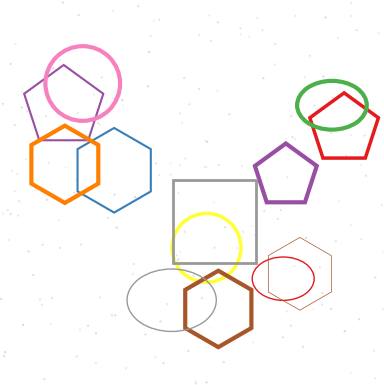[{"shape": "oval", "thickness": 1, "radius": 0.4, "center": [0.736, 0.276]}, {"shape": "pentagon", "thickness": 2.5, "radius": 0.47, "center": [0.894, 0.665]}, {"shape": "hexagon", "thickness": 1.5, "radius": 0.55, "center": [0.297, 0.558]}, {"shape": "oval", "thickness": 3, "radius": 0.45, "center": [0.862, 0.727]}, {"shape": "pentagon", "thickness": 3, "radius": 0.42, "center": [0.742, 0.543]}, {"shape": "pentagon", "thickness": 1.5, "radius": 0.54, "center": [0.166, 0.723]}, {"shape": "hexagon", "thickness": 3, "radius": 0.5, "center": [0.168, 0.573]}, {"shape": "circle", "thickness": 2.5, "radius": 0.45, "center": [0.536, 0.356]}, {"shape": "hexagon", "thickness": 0.5, "radius": 0.47, "center": [0.779, 0.289]}, {"shape": "hexagon", "thickness": 3, "radius": 0.5, "center": [0.567, 0.198]}, {"shape": "circle", "thickness": 3, "radius": 0.49, "center": [0.215, 0.783]}, {"shape": "square", "thickness": 2, "radius": 0.54, "center": [0.557, 0.424]}, {"shape": "oval", "thickness": 1, "radius": 0.58, "center": [0.446, 0.22]}]